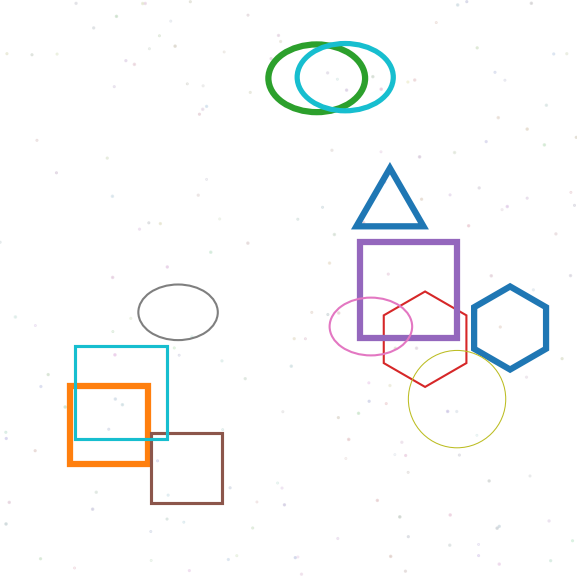[{"shape": "hexagon", "thickness": 3, "radius": 0.36, "center": [0.883, 0.431]}, {"shape": "triangle", "thickness": 3, "radius": 0.34, "center": [0.675, 0.641]}, {"shape": "square", "thickness": 3, "radius": 0.34, "center": [0.188, 0.263]}, {"shape": "oval", "thickness": 3, "radius": 0.42, "center": [0.548, 0.864]}, {"shape": "hexagon", "thickness": 1, "radius": 0.41, "center": [0.736, 0.412]}, {"shape": "square", "thickness": 3, "radius": 0.42, "center": [0.707, 0.497]}, {"shape": "square", "thickness": 1.5, "radius": 0.3, "center": [0.323, 0.188]}, {"shape": "oval", "thickness": 1, "radius": 0.36, "center": [0.642, 0.434]}, {"shape": "oval", "thickness": 1, "radius": 0.34, "center": [0.308, 0.458]}, {"shape": "circle", "thickness": 0.5, "radius": 0.42, "center": [0.791, 0.308]}, {"shape": "oval", "thickness": 2.5, "radius": 0.42, "center": [0.598, 0.866]}, {"shape": "square", "thickness": 1.5, "radius": 0.4, "center": [0.21, 0.319]}]